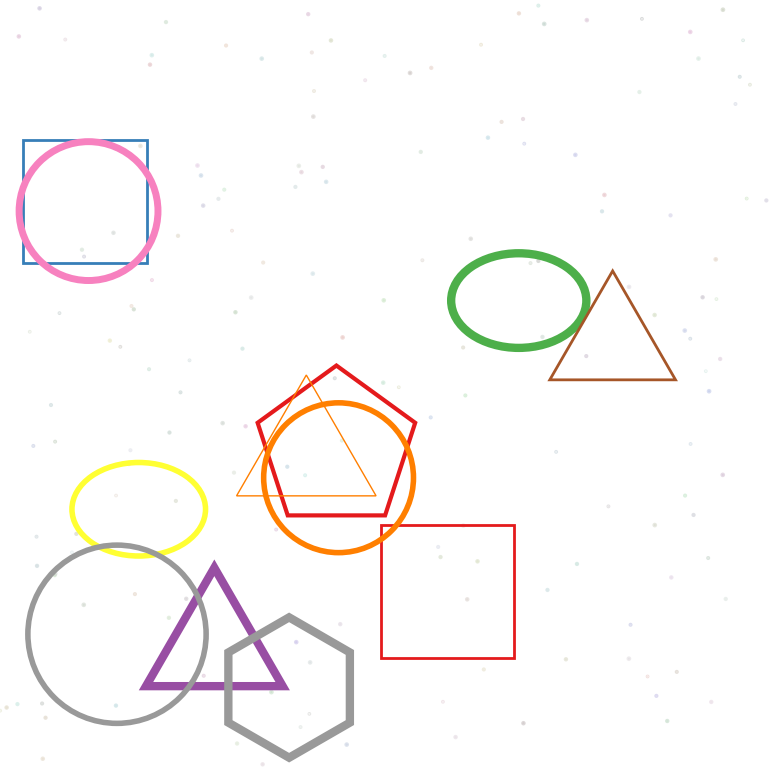[{"shape": "pentagon", "thickness": 1.5, "radius": 0.54, "center": [0.437, 0.418]}, {"shape": "square", "thickness": 1, "radius": 0.43, "center": [0.581, 0.232]}, {"shape": "square", "thickness": 1, "radius": 0.4, "center": [0.11, 0.738]}, {"shape": "oval", "thickness": 3, "radius": 0.44, "center": [0.674, 0.61]}, {"shape": "triangle", "thickness": 3, "radius": 0.51, "center": [0.278, 0.16]}, {"shape": "circle", "thickness": 2, "radius": 0.49, "center": [0.44, 0.38]}, {"shape": "triangle", "thickness": 0.5, "radius": 0.52, "center": [0.398, 0.408]}, {"shape": "oval", "thickness": 2, "radius": 0.43, "center": [0.18, 0.339]}, {"shape": "triangle", "thickness": 1, "radius": 0.47, "center": [0.796, 0.554]}, {"shape": "circle", "thickness": 2.5, "radius": 0.45, "center": [0.115, 0.726]}, {"shape": "hexagon", "thickness": 3, "radius": 0.46, "center": [0.375, 0.107]}, {"shape": "circle", "thickness": 2, "radius": 0.58, "center": [0.152, 0.176]}]